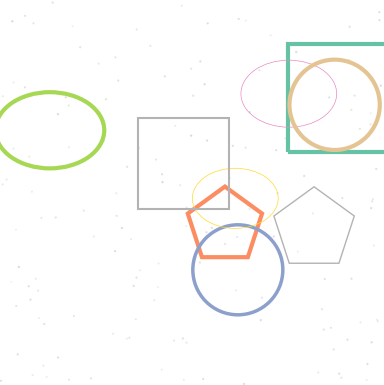[{"shape": "square", "thickness": 3, "radius": 0.7, "center": [0.887, 0.746]}, {"shape": "pentagon", "thickness": 3, "radius": 0.51, "center": [0.584, 0.414]}, {"shape": "circle", "thickness": 2.5, "radius": 0.58, "center": [0.618, 0.299]}, {"shape": "oval", "thickness": 0.5, "radius": 0.62, "center": [0.75, 0.757]}, {"shape": "oval", "thickness": 3, "radius": 0.71, "center": [0.129, 0.662]}, {"shape": "oval", "thickness": 0.5, "radius": 0.56, "center": [0.611, 0.485]}, {"shape": "circle", "thickness": 3, "radius": 0.59, "center": [0.869, 0.728]}, {"shape": "pentagon", "thickness": 1, "radius": 0.55, "center": [0.816, 0.405]}, {"shape": "square", "thickness": 1.5, "radius": 0.59, "center": [0.477, 0.576]}]